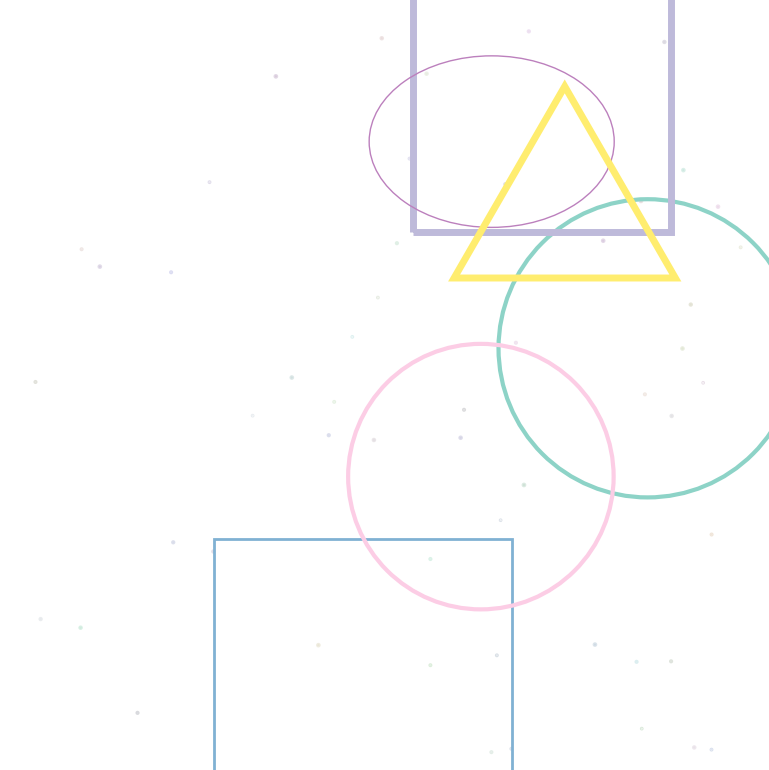[{"shape": "circle", "thickness": 1.5, "radius": 0.97, "center": [0.841, 0.548]}, {"shape": "square", "thickness": 2.5, "radius": 0.84, "center": [0.704, 0.866]}, {"shape": "square", "thickness": 1, "radius": 0.97, "center": [0.471, 0.107]}, {"shape": "circle", "thickness": 1.5, "radius": 0.86, "center": [0.625, 0.381]}, {"shape": "oval", "thickness": 0.5, "radius": 0.8, "center": [0.639, 0.816]}, {"shape": "triangle", "thickness": 2.5, "radius": 0.83, "center": [0.733, 0.722]}]